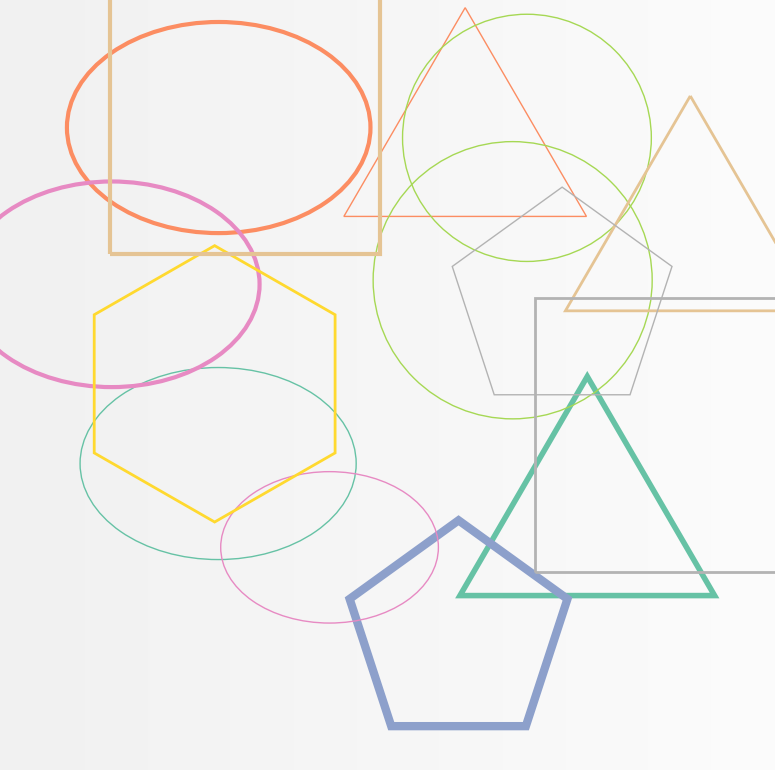[{"shape": "triangle", "thickness": 2, "radius": 0.95, "center": [0.758, 0.321]}, {"shape": "oval", "thickness": 0.5, "radius": 0.89, "center": [0.281, 0.398]}, {"shape": "oval", "thickness": 1.5, "radius": 0.98, "center": [0.282, 0.834]}, {"shape": "triangle", "thickness": 0.5, "radius": 0.9, "center": [0.6, 0.809]}, {"shape": "pentagon", "thickness": 3, "radius": 0.74, "center": [0.592, 0.176]}, {"shape": "oval", "thickness": 1.5, "radius": 0.95, "center": [0.144, 0.631]}, {"shape": "oval", "thickness": 0.5, "radius": 0.7, "center": [0.425, 0.289]}, {"shape": "circle", "thickness": 0.5, "radius": 0.8, "center": [0.68, 0.821]}, {"shape": "circle", "thickness": 0.5, "radius": 0.9, "center": [0.661, 0.636]}, {"shape": "hexagon", "thickness": 1, "radius": 0.9, "center": [0.277, 0.502]}, {"shape": "triangle", "thickness": 1, "radius": 0.93, "center": [0.891, 0.689]}, {"shape": "square", "thickness": 1.5, "radius": 0.87, "center": [0.316, 0.844]}, {"shape": "pentagon", "thickness": 0.5, "radius": 0.75, "center": [0.725, 0.608]}, {"shape": "square", "thickness": 1, "radius": 0.89, "center": [0.868, 0.435]}]